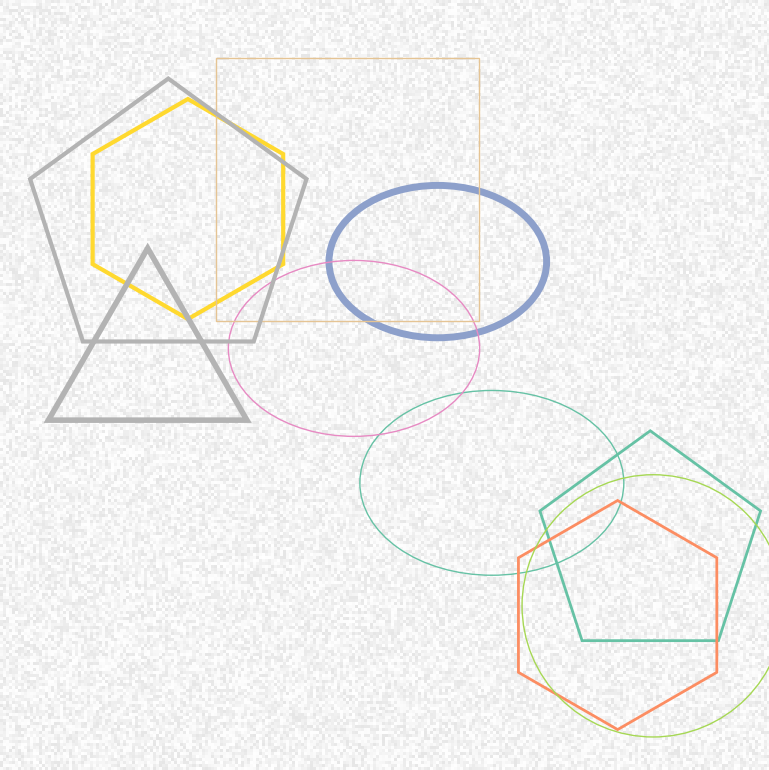[{"shape": "oval", "thickness": 0.5, "radius": 0.86, "center": [0.639, 0.373]}, {"shape": "pentagon", "thickness": 1, "radius": 0.75, "center": [0.844, 0.29]}, {"shape": "hexagon", "thickness": 1, "radius": 0.74, "center": [0.802, 0.201]}, {"shape": "oval", "thickness": 2.5, "radius": 0.71, "center": [0.569, 0.66]}, {"shape": "oval", "thickness": 0.5, "radius": 0.82, "center": [0.46, 0.548]}, {"shape": "circle", "thickness": 0.5, "radius": 0.85, "center": [0.848, 0.213]}, {"shape": "hexagon", "thickness": 1.5, "radius": 0.71, "center": [0.244, 0.728]}, {"shape": "square", "thickness": 0.5, "radius": 0.86, "center": [0.452, 0.754]}, {"shape": "triangle", "thickness": 2, "radius": 0.74, "center": [0.192, 0.529]}, {"shape": "pentagon", "thickness": 1.5, "radius": 0.94, "center": [0.219, 0.709]}]